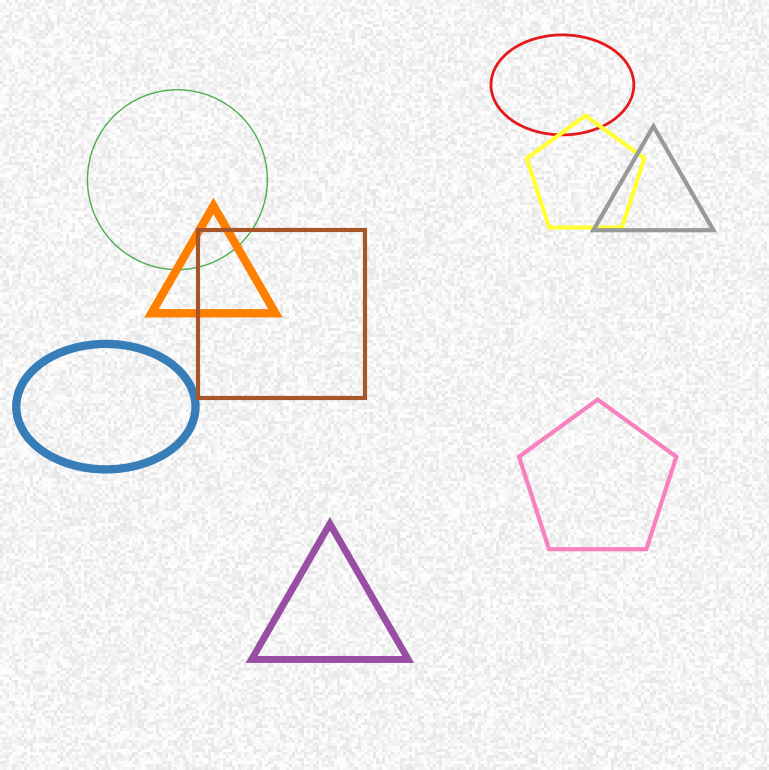[{"shape": "oval", "thickness": 1, "radius": 0.46, "center": [0.73, 0.89]}, {"shape": "oval", "thickness": 3, "radius": 0.58, "center": [0.137, 0.472]}, {"shape": "circle", "thickness": 0.5, "radius": 0.58, "center": [0.23, 0.767]}, {"shape": "triangle", "thickness": 2.5, "radius": 0.59, "center": [0.428, 0.202]}, {"shape": "triangle", "thickness": 3, "radius": 0.47, "center": [0.277, 0.64]}, {"shape": "pentagon", "thickness": 1.5, "radius": 0.4, "center": [0.76, 0.769]}, {"shape": "square", "thickness": 1.5, "radius": 0.55, "center": [0.366, 0.592]}, {"shape": "pentagon", "thickness": 1.5, "radius": 0.54, "center": [0.776, 0.374]}, {"shape": "triangle", "thickness": 1.5, "radius": 0.45, "center": [0.849, 0.746]}]